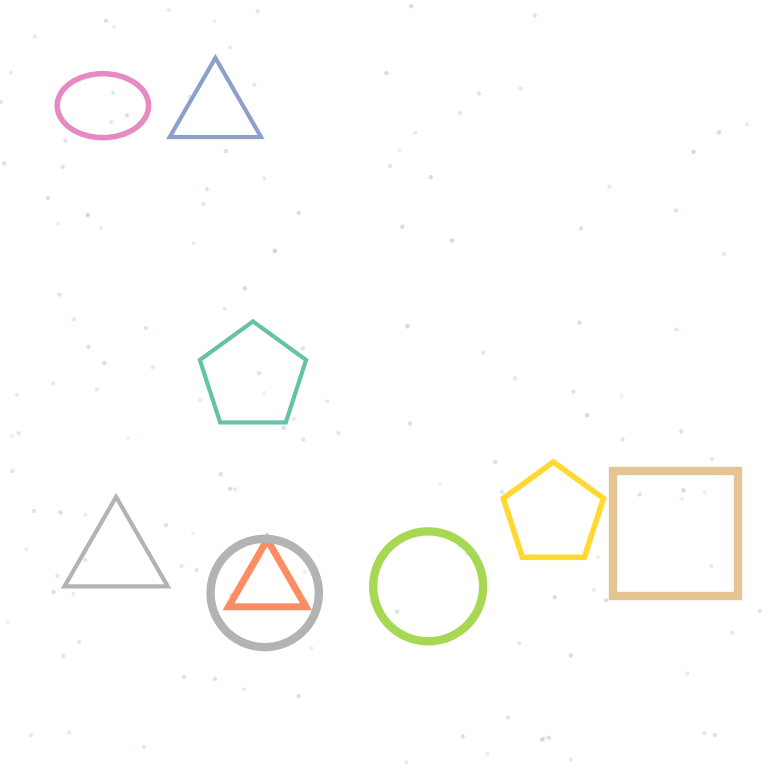[{"shape": "pentagon", "thickness": 1.5, "radius": 0.36, "center": [0.329, 0.51]}, {"shape": "triangle", "thickness": 2.5, "radius": 0.29, "center": [0.347, 0.241]}, {"shape": "triangle", "thickness": 1.5, "radius": 0.34, "center": [0.28, 0.856]}, {"shape": "oval", "thickness": 2, "radius": 0.3, "center": [0.134, 0.863]}, {"shape": "circle", "thickness": 3, "radius": 0.36, "center": [0.556, 0.239]}, {"shape": "pentagon", "thickness": 2, "radius": 0.34, "center": [0.719, 0.332]}, {"shape": "square", "thickness": 3, "radius": 0.41, "center": [0.877, 0.307]}, {"shape": "triangle", "thickness": 1.5, "radius": 0.39, "center": [0.151, 0.277]}, {"shape": "circle", "thickness": 3, "radius": 0.35, "center": [0.344, 0.23]}]